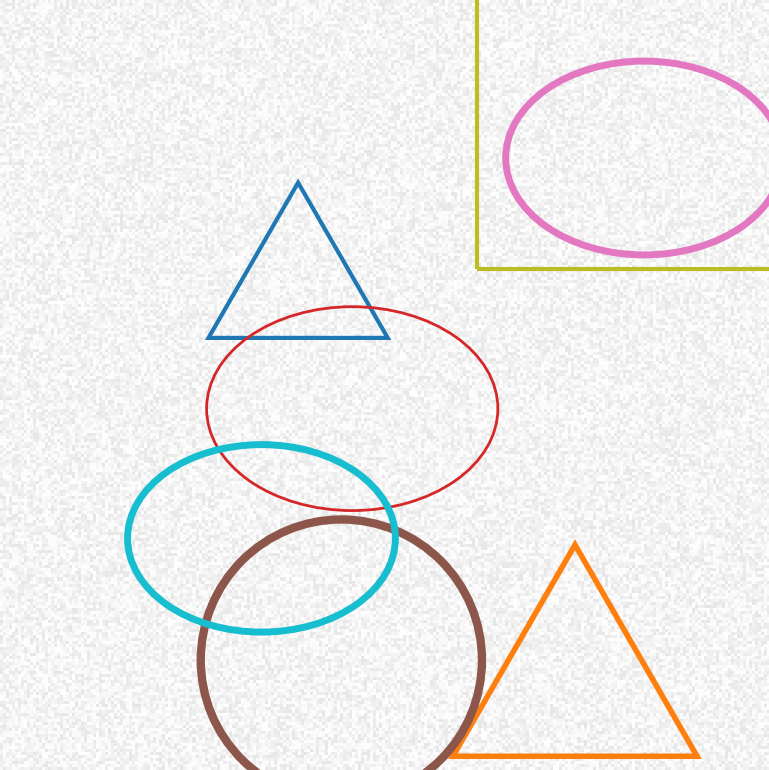[{"shape": "triangle", "thickness": 1.5, "radius": 0.67, "center": [0.387, 0.628]}, {"shape": "triangle", "thickness": 2, "radius": 0.92, "center": [0.747, 0.109]}, {"shape": "oval", "thickness": 1, "radius": 0.95, "center": [0.457, 0.469]}, {"shape": "circle", "thickness": 3, "radius": 0.91, "center": [0.443, 0.143]}, {"shape": "oval", "thickness": 2.5, "radius": 0.9, "center": [0.837, 0.795]}, {"shape": "square", "thickness": 1.5, "radius": 0.97, "center": [0.814, 0.845]}, {"shape": "oval", "thickness": 2.5, "radius": 0.87, "center": [0.34, 0.301]}]